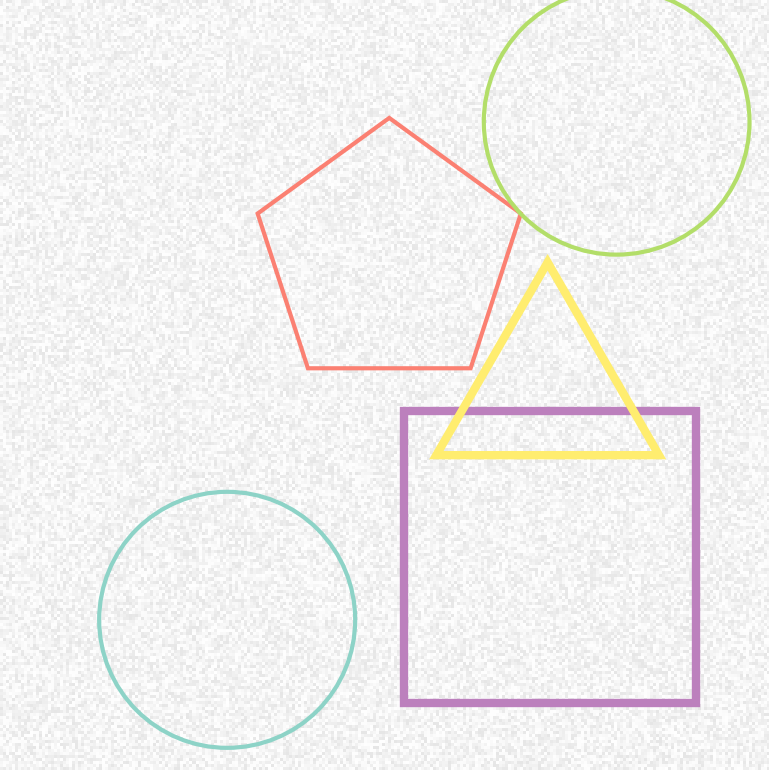[{"shape": "circle", "thickness": 1.5, "radius": 0.83, "center": [0.295, 0.195]}, {"shape": "pentagon", "thickness": 1.5, "radius": 0.9, "center": [0.506, 0.667]}, {"shape": "circle", "thickness": 1.5, "radius": 0.86, "center": [0.801, 0.842]}, {"shape": "square", "thickness": 3, "radius": 0.95, "center": [0.715, 0.277]}, {"shape": "triangle", "thickness": 3, "radius": 0.83, "center": [0.711, 0.492]}]